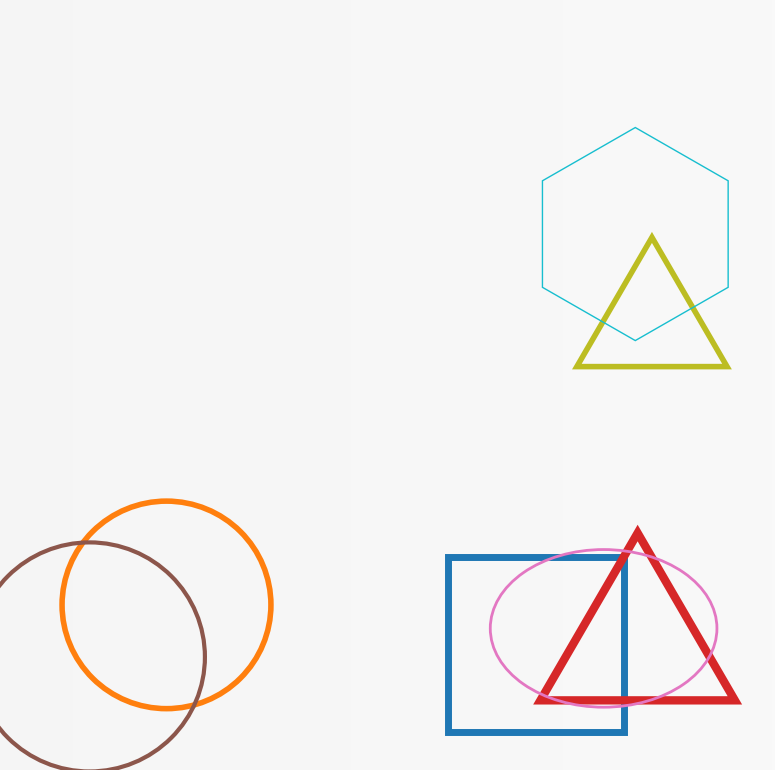[{"shape": "square", "thickness": 2.5, "radius": 0.57, "center": [0.692, 0.163]}, {"shape": "circle", "thickness": 2, "radius": 0.67, "center": [0.215, 0.214]}, {"shape": "triangle", "thickness": 3, "radius": 0.72, "center": [0.823, 0.163]}, {"shape": "circle", "thickness": 1.5, "radius": 0.74, "center": [0.116, 0.147]}, {"shape": "oval", "thickness": 1, "radius": 0.73, "center": [0.779, 0.184]}, {"shape": "triangle", "thickness": 2, "radius": 0.56, "center": [0.841, 0.58]}, {"shape": "hexagon", "thickness": 0.5, "radius": 0.69, "center": [0.82, 0.696]}]